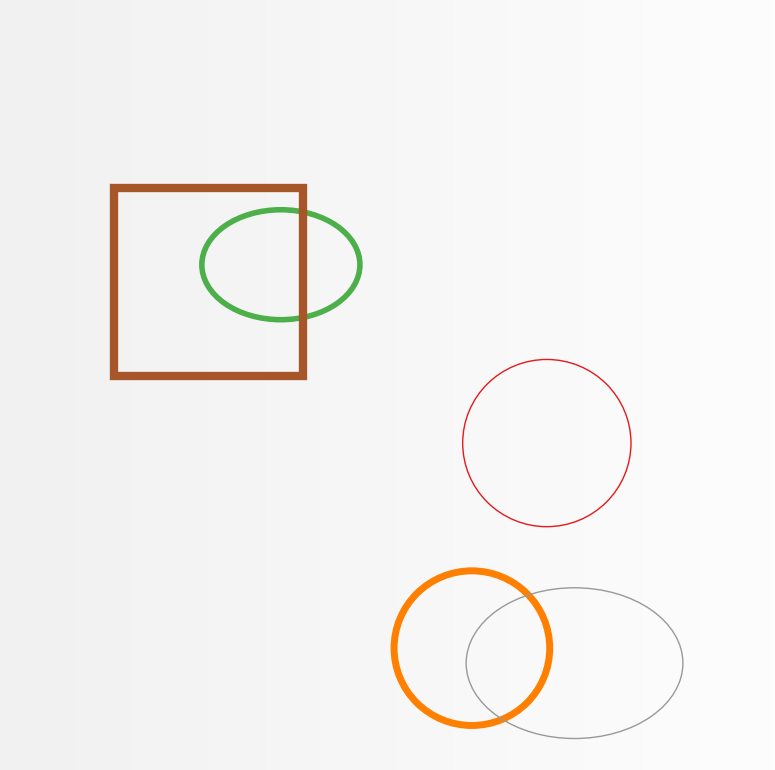[{"shape": "circle", "thickness": 0.5, "radius": 0.54, "center": [0.706, 0.425]}, {"shape": "oval", "thickness": 2, "radius": 0.51, "center": [0.362, 0.656]}, {"shape": "circle", "thickness": 2.5, "radius": 0.5, "center": [0.609, 0.158]}, {"shape": "square", "thickness": 3, "radius": 0.61, "center": [0.269, 0.633]}, {"shape": "oval", "thickness": 0.5, "radius": 0.7, "center": [0.741, 0.139]}]